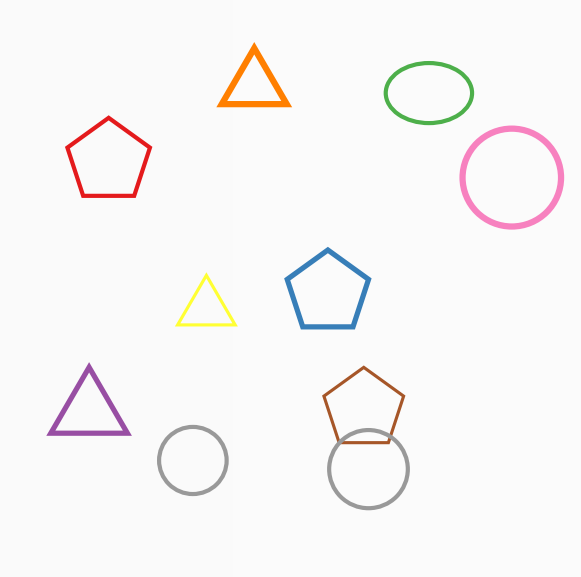[{"shape": "pentagon", "thickness": 2, "radius": 0.37, "center": [0.187, 0.72]}, {"shape": "pentagon", "thickness": 2.5, "radius": 0.37, "center": [0.564, 0.493]}, {"shape": "oval", "thickness": 2, "radius": 0.37, "center": [0.738, 0.838]}, {"shape": "triangle", "thickness": 2.5, "radius": 0.38, "center": [0.153, 0.287]}, {"shape": "triangle", "thickness": 3, "radius": 0.32, "center": [0.437, 0.851]}, {"shape": "triangle", "thickness": 1.5, "radius": 0.29, "center": [0.355, 0.465]}, {"shape": "pentagon", "thickness": 1.5, "radius": 0.36, "center": [0.626, 0.291]}, {"shape": "circle", "thickness": 3, "radius": 0.42, "center": [0.881, 0.692]}, {"shape": "circle", "thickness": 2, "radius": 0.29, "center": [0.332, 0.202]}, {"shape": "circle", "thickness": 2, "radius": 0.34, "center": [0.634, 0.187]}]